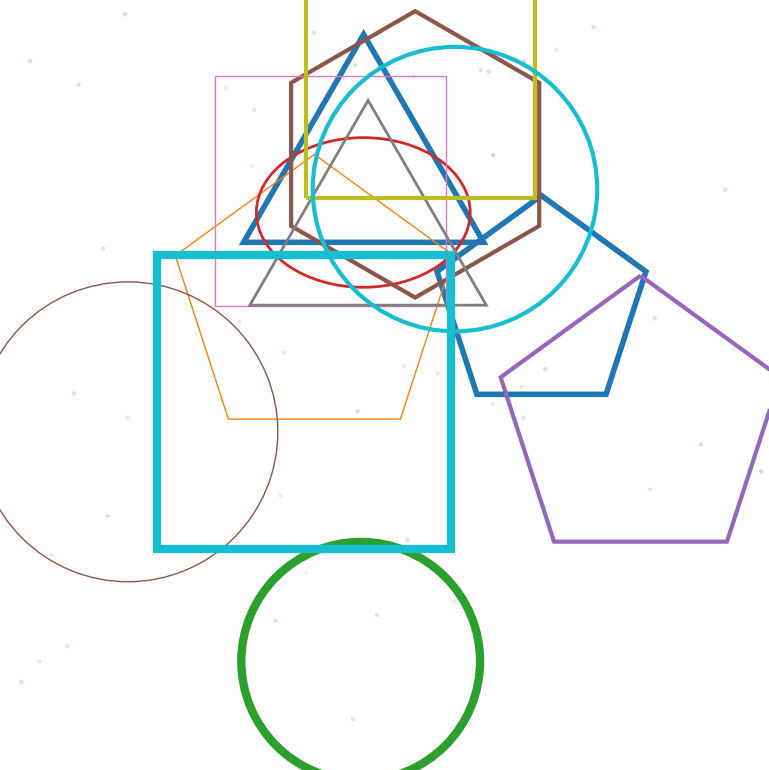[{"shape": "triangle", "thickness": 2, "radius": 0.9, "center": [0.472, 0.775]}, {"shape": "pentagon", "thickness": 2, "radius": 0.71, "center": [0.703, 0.603]}, {"shape": "pentagon", "thickness": 0.5, "radius": 0.95, "center": [0.408, 0.609]}, {"shape": "circle", "thickness": 3, "radius": 0.78, "center": [0.468, 0.141]}, {"shape": "oval", "thickness": 1, "radius": 0.69, "center": [0.472, 0.724]}, {"shape": "pentagon", "thickness": 1.5, "radius": 0.95, "center": [0.832, 0.451]}, {"shape": "hexagon", "thickness": 1.5, "radius": 0.93, "center": [0.539, 0.8]}, {"shape": "circle", "thickness": 0.5, "radius": 0.97, "center": [0.166, 0.439]}, {"shape": "square", "thickness": 0.5, "radius": 0.75, "center": [0.429, 0.752]}, {"shape": "triangle", "thickness": 1, "radius": 0.89, "center": [0.478, 0.692]}, {"shape": "square", "thickness": 1.5, "radius": 0.74, "center": [0.546, 0.891]}, {"shape": "square", "thickness": 3, "radius": 0.95, "center": [0.395, 0.477]}, {"shape": "circle", "thickness": 1.5, "radius": 0.92, "center": [0.591, 0.754]}]